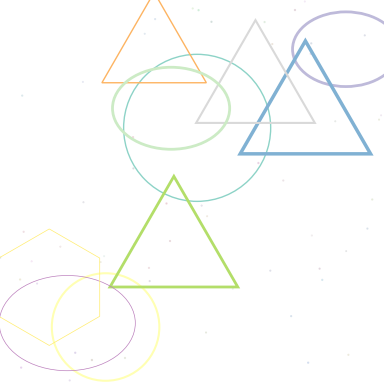[{"shape": "circle", "thickness": 1, "radius": 0.95, "center": [0.512, 0.668]}, {"shape": "circle", "thickness": 1.5, "radius": 0.7, "center": [0.274, 0.151]}, {"shape": "oval", "thickness": 2, "radius": 0.69, "center": [0.898, 0.872]}, {"shape": "triangle", "thickness": 2.5, "radius": 0.98, "center": [0.793, 0.698]}, {"shape": "triangle", "thickness": 1, "radius": 0.78, "center": [0.4, 0.863]}, {"shape": "triangle", "thickness": 2, "radius": 0.96, "center": [0.452, 0.35]}, {"shape": "triangle", "thickness": 1.5, "radius": 0.89, "center": [0.664, 0.77]}, {"shape": "oval", "thickness": 0.5, "radius": 0.88, "center": [0.175, 0.161]}, {"shape": "oval", "thickness": 2, "radius": 0.76, "center": [0.444, 0.719]}, {"shape": "hexagon", "thickness": 0.5, "radius": 0.76, "center": [0.128, 0.254]}]